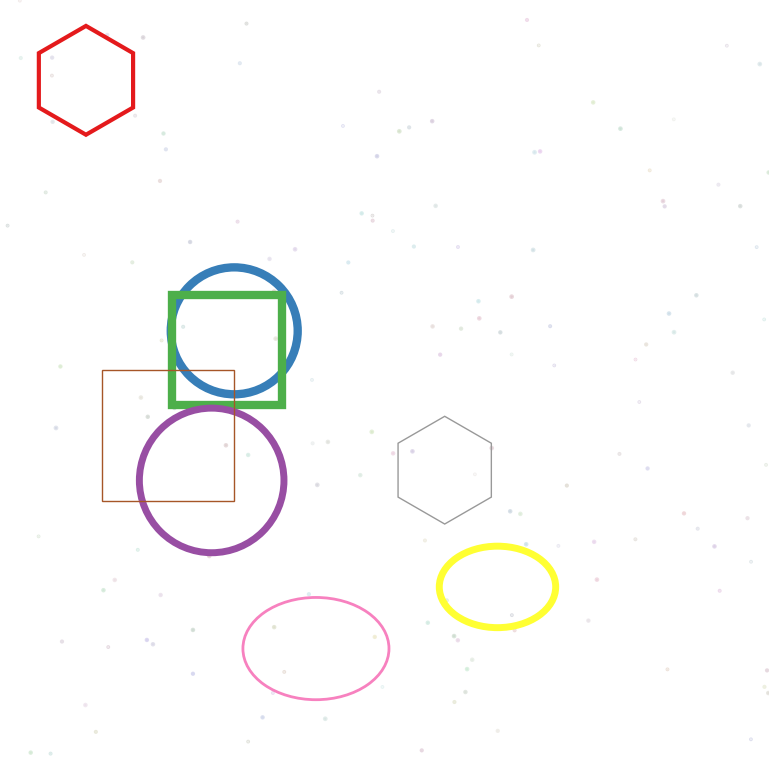[{"shape": "hexagon", "thickness": 1.5, "radius": 0.35, "center": [0.112, 0.896]}, {"shape": "circle", "thickness": 3, "radius": 0.41, "center": [0.304, 0.57]}, {"shape": "square", "thickness": 3, "radius": 0.36, "center": [0.295, 0.546]}, {"shape": "circle", "thickness": 2.5, "radius": 0.47, "center": [0.275, 0.376]}, {"shape": "oval", "thickness": 2.5, "radius": 0.38, "center": [0.646, 0.238]}, {"shape": "square", "thickness": 0.5, "radius": 0.43, "center": [0.218, 0.435]}, {"shape": "oval", "thickness": 1, "radius": 0.47, "center": [0.41, 0.158]}, {"shape": "hexagon", "thickness": 0.5, "radius": 0.35, "center": [0.578, 0.389]}]